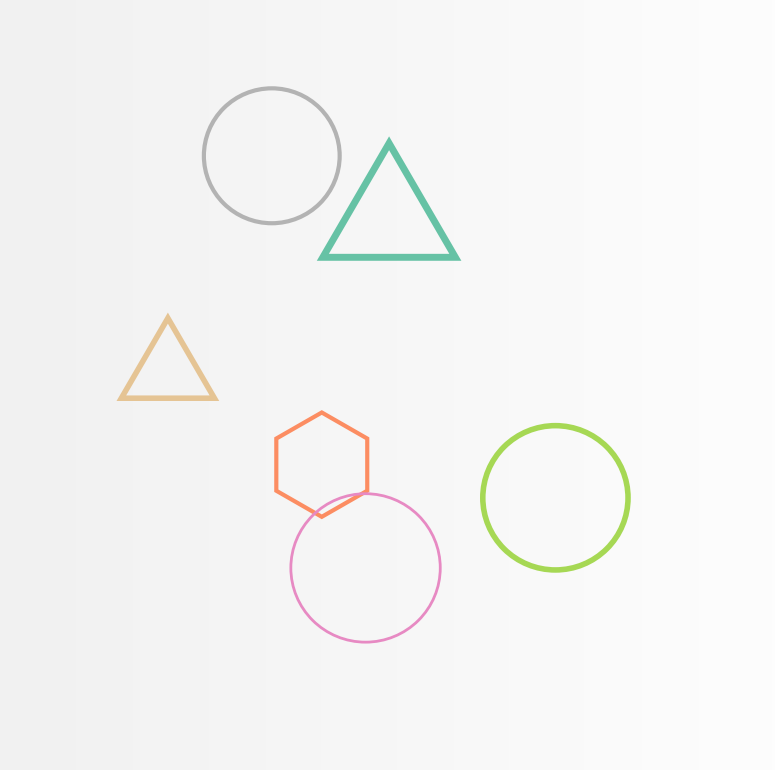[{"shape": "triangle", "thickness": 2.5, "radius": 0.49, "center": [0.502, 0.715]}, {"shape": "hexagon", "thickness": 1.5, "radius": 0.34, "center": [0.415, 0.397]}, {"shape": "circle", "thickness": 1, "radius": 0.48, "center": [0.472, 0.262]}, {"shape": "circle", "thickness": 2, "radius": 0.47, "center": [0.717, 0.354]}, {"shape": "triangle", "thickness": 2, "radius": 0.35, "center": [0.217, 0.518]}, {"shape": "circle", "thickness": 1.5, "radius": 0.44, "center": [0.351, 0.798]}]